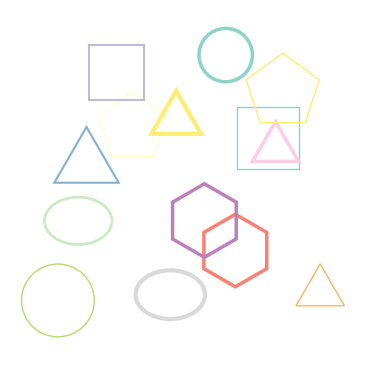[{"shape": "circle", "thickness": 2.5, "radius": 0.35, "center": [0.586, 0.857]}, {"shape": "square", "thickness": 1, "radius": 0.41, "center": [0.696, 0.642]}, {"shape": "pentagon", "thickness": 0.5, "radius": 0.47, "center": [0.345, 0.67]}, {"shape": "square", "thickness": 1.5, "radius": 0.35, "center": [0.303, 0.811]}, {"shape": "hexagon", "thickness": 2.5, "radius": 0.47, "center": [0.611, 0.349]}, {"shape": "triangle", "thickness": 1.5, "radius": 0.48, "center": [0.225, 0.574]}, {"shape": "triangle", "thickness": 1, "radius": 0.36, "center": [0.832, 0.242]}, {"shape": "circle", "thickness": 1, "radius": 0.47, "center": [0.15, 0.22]}, {"shape": "triangle", "thickness": 2.5, "radius": 0.34, "center": [0.716, 0.615]}, {"shape": "oval", "thickness": 3, "radius": 0.45, "center": [0.442, 0.235]}, {"shape": "hexagon", "thickness": 2.5, "radius": 0.48, "center": [0.531, 0.427]}, {"shape": "oval", "thickness": 2, "radius": 0.44, "center": [0.203, 0.426]}, {"shape": "pentagon", "thickness": 1, "radius": 0.5, "center": [0.734, 0.762]}, {"shape": "triangle", "thickness": 3, "radius": 0.37, "center": [0.458, 0.69]}]